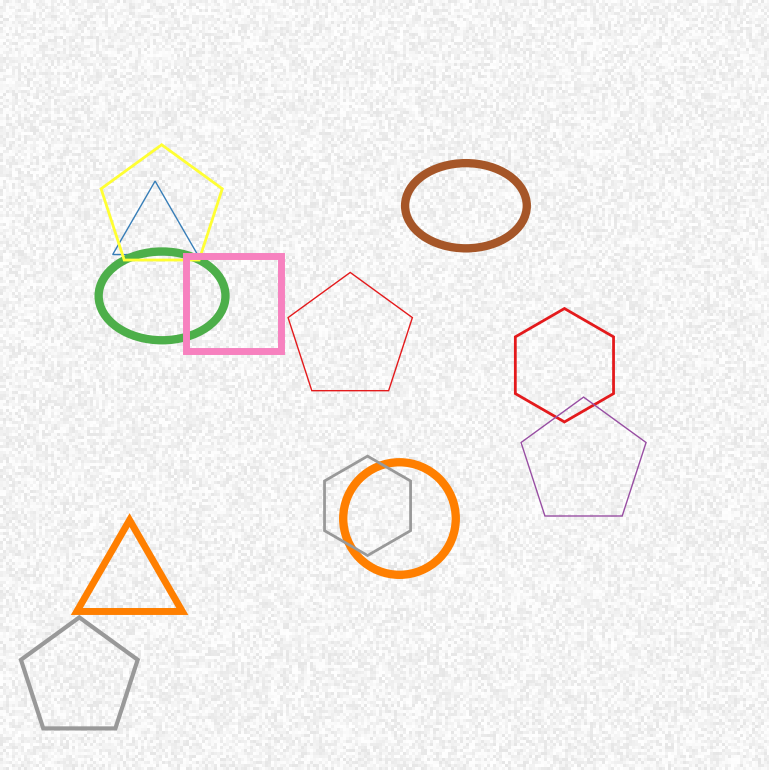[{"shape": "pentagon", "thickness": 0.5, "radius": 0.42, "center": [0.455, 0.561]}, {"shape": "hexagon", "thickness": 1, "radius": 0.37, "center": [0.733, 0.526]}, {"shape": "triangle", "thickness": 0.5, "radius": 0.32, "center": [0.201, 0.701]}, {"shape": "oval", "thickness": 3, "radius": 0.41, "center": [0.21, 0.616]}, {"shape": "pentagon", "thickness": 0.5, "radius": 0.43, "center": [0.758, 0.399]}, {"shape": "triangle", "thickness": 2.5, "radius": 0.4, "center": [0.168, 0.245]}, {"shape": "circle", "thickness": 3, "radius": 0.37, "center": [0.519, 0.327]}, {"shape": "pentagon", "thickness": 1, "radius": 0.41, "center": [0.21, 0.729]}, {"shape": "oval", "thickness": 3, "radius": 0.4, "center": [0.605, 0.733]}, {"shape": "square", "thickness": 2.5, "radius": 0.31, "center": [0.303, 0.606]}, {"shape": "hexagon", "thickness": 1, "radius": 0.32, "center": [0.477, 0.343]}, {"shape": "pentagon", "thickness": 1.5, "radius": 0.4, "center": [0.103, 0.118]}]